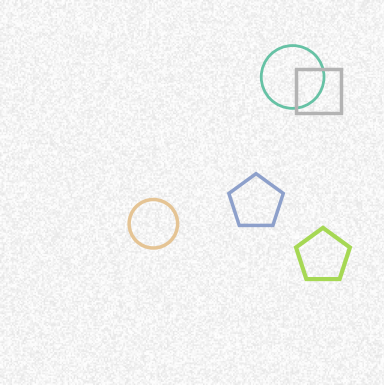[{"shape": "circle", "thickness": 2, "radius": 0.41, "center": [0.76, 0.8]}, {"shape": "pentagon", "thickness": 2.5, "radius": 0.37, "center": [0.665, 0.475]}, {"shape": "pentagon", "thickness": 3, "radius": 0.37, "center": [0.839, 0.335]}, {"shape": "circle", "thickness": 2.5, "radius": 0.31, "center": [0.398, 0.419]}, {"shape": "square", "thickness": 2.5, "radius": 0.29, "center": [0.827, 0.764]}]